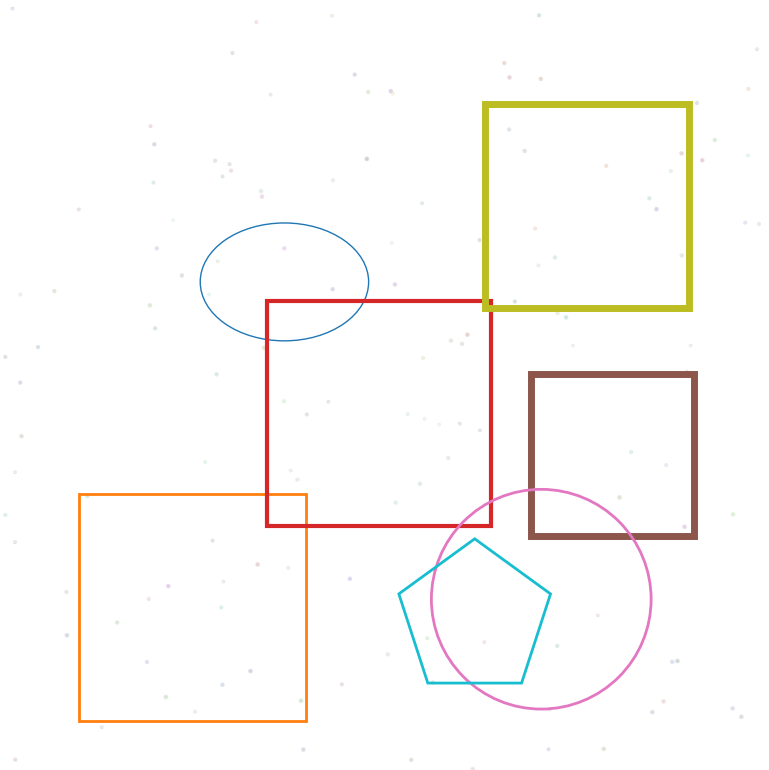[{"shape": "oval", "thickness": 0.5, "radius": 0.55, "center": [0.369, 0.634]}, {"shape": "square", "thickness": 1, "radius": 0.74, "center": [0.25, 0.211]}, {"shape": "square", "thickness": 1.5, "radius": 0.73, "center": [0.492, 0.463]}, {"shape": "square", "thickness": 2.5, "radius": 0.53, "center": [0.796, 0.409]}, {"shape": "circle", "thickness": 1, "radius": 0.71, "center": [0.703, 0.222]}, {"shape": "square", "thickness": 2.5, "radius": 0.66, "center": [0.762, 0.732]}, {"shape": "pentagon", "thickness": 1, "radius": 0.52, "center": [0.616, 0.197]}]